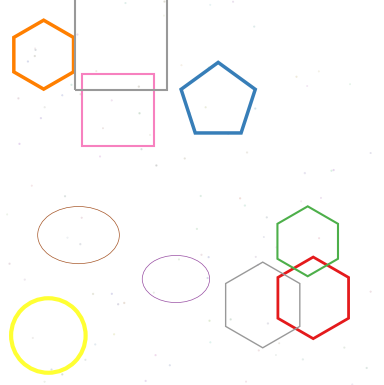[{"shape": "hexagon", "thickness": 2, "radius": 0.53, "center": [0.814, 0.226]}, {"shape": "pentagon", "thickness": 2.5, "radius": 0.51, "center": [0.567, 0.737]}, {"shape": "hexagon", "thickness": 1.5, "radius": 0.45, "center": [0.799, 0.373]}, {"shape": "oval", "thickness": 0.5, "radius": 0.44, "center": [0.457, 0.275]}, {"shape": "hexagon", "thickness": 2.5, "radius": 0.45, "center": [0.113, 0.858]}, {"shape": "circle", "thickness": 3, "radius": 0.48, "center": [0.126, 0.129]}, {"shape": "oval", "thickness": 0.5, "radius": 0.53, "center": [0.204, 0.389]}, {"shape": "square", "thickness": 1.5, "radius": 0.47, "center": [0.308, 0.713]}, {"shape": "square", "thickness": 1.5, "radius": 0.59, "center": [0.314, 0.886]}, {"shape": "hexagon", "thickness": 1, "radius": 0.56, "center": [0.682, 0.208]}]